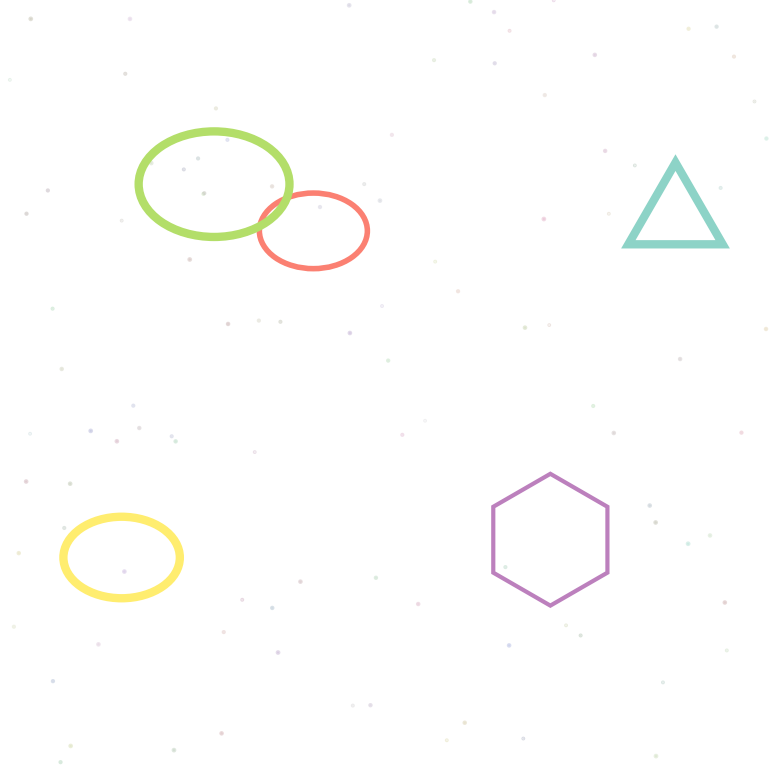[{"shape": "triangle", "thickness": 3, "radius": 0.35, "center": [0.877, 0.718]}, {"shape": "oval", "thickness": 2, "radius": 0.35, "center": [0.407, 0.7]}, {"shape": "oval", "thickness": 3, "radius": 0.49, "center": [0.278, 0.761]}, {"shape": "hexagon", "thickness": 1.5, "radius": 0.43, "center": [0.715, 0.299]}, {"shape": "oval", "thickness": 3, "radius": 0.38, "center": [0.158, 0.276]}]